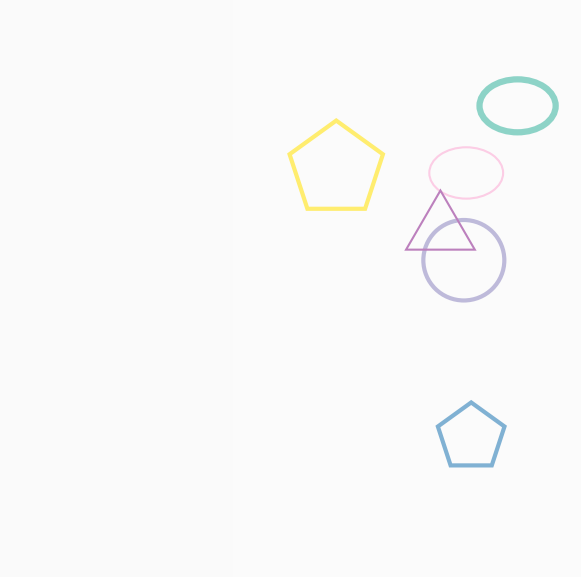[{"shape": "oval", "thickness": 3, "radius": 0.33, "center": [0.89, 0.816]}, {"shape": "circle", "thickness": 2, "radius": 0.35, "center": [0.798, 0.549]}, {"shape": "pentagon", "thickness": 2, "radius": 0.3, "center": [0.811, 0.242]}, {"shape": "oval", "thickness": 1, "radius": 0.32, "center": [0.802, 0.7]}, {"shape": "triangle", "thickness": 1, "radius": 0.34, "center": [0.758, 0.601]}, {"shape": "pentagon", "thickness": 2, "radius": 0.42, "center": [0.578, 0.706]}]